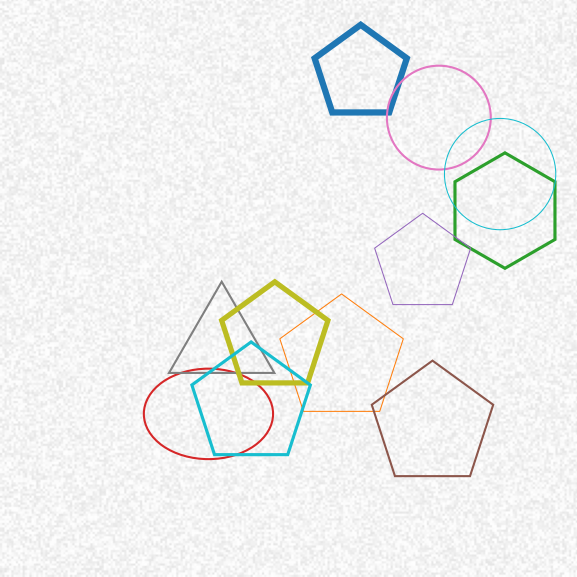[{"shape": "pentagon", "thickness": 3, "radius": 0.42, "center": [0.625, 0.872]}, {"shape": "pentagon", "thickness": 0.5, "radius": 0.56, "center": [0.591, 0.378]}, {"shape": "hexagon", "thickness": 1.5, "radius": 0.5, "center": [0.874, 0.634]}, {"shape": "oval", "thickness": 1, "radius": 0.56, "center": [0.361, 0.282]}, {"shape": "pentagon", "thickness": 0.5, "radius": 0.44, "center": [0.732, 0.542]}, {"shape": "pentagon", "thickness": 1, "radius": 0.55, "center": [0.749, 0.264]}, {"shape": "circle", "thickness": 1, "radius": 0.45, "center": [0.76, 0.795]}, {"shape": "triangle", "thickness": 1, "radius": 0.53, "center": [0.384, 0.406]}, {"shape": "pentagon", "thickness": 2.5, "radius": 0.48, "center": [0.476, 0.414]}, {"shape": "circle", "thickness": 0.5, "radius": 0.48, "center": [0.866, 0.698]}, {"shape": "pentagon", "thickness": 1.5, "radius": 0.54, "center": [0.435, 0.299]}]